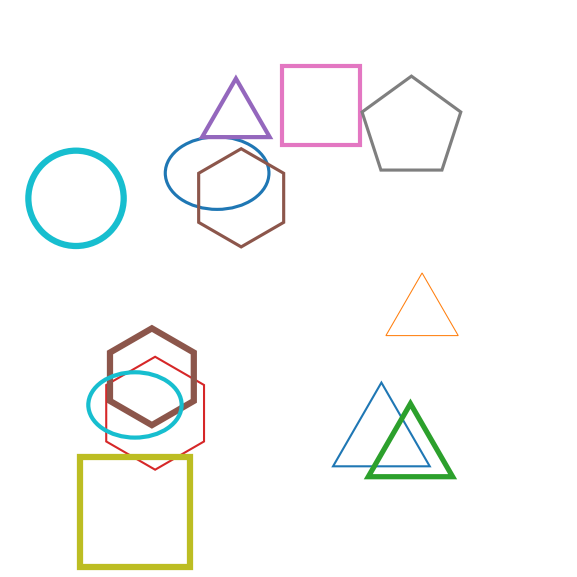[{"shape": "triangle", "thickness": 1, "radius": 0.48, "center": [0.66, 0.24]}, {"shape": "oval", "thickness": 1.5, "radius": 0.45, "center": [0.376, 0.699]}, {"shape": "triangle", "thickness": 0.5, "radius": 0.36, "center": [0.731, 0.454]}, {"shape": "triangle", "thickness": 2.5, "radius": 0.42, "center": [0.711, 0.216]}, {"shape": "hexagon", "thickness": 1, "radius": 0.49, "center": [0.269, 0.284]}, {"shape": "triangle", "thickness": 2, "radius": 0.34, "center": [0.409, 0.796]}, {"shape": "hexagon", "thickness": 1.5, "radius": 0.42, "center": [0.418, 0.657]}, {"shape": "hexagon", "thickness": 3, "radius": 0.42, "center": [0.263, 0.347]}, {"shape": "square", "thickness": 2, "radius": 0.34, "center": [0.556, 0.817]}, {"shape": "pentagon", "thickness": 1.5, "radius": 0.45, "center": [0.712, 0.777]}, {"shape": "square", "thickness": 3, "radius": 0.48, "center": [0.233, 0.113]}, {"shape": "oval", "thickness": 2, "radius": 0.4, "center": [0.234, 0.298]}, {"shape": "circle", "thickness": 3, "radius": 0.41, "center": [0.132, 0.656]}]